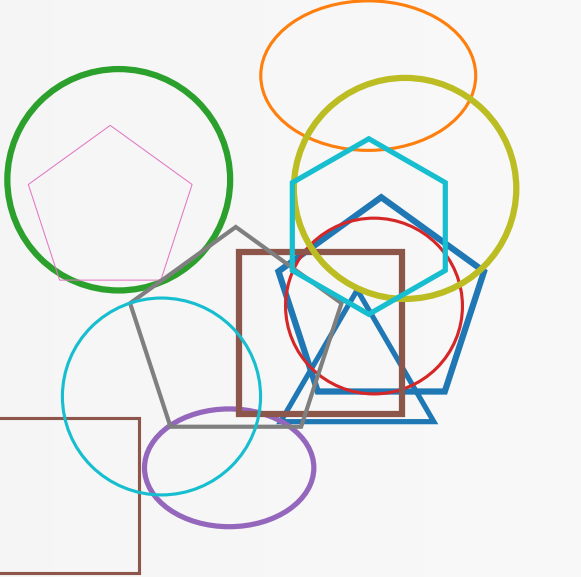[{"shape": "triangle", "thickness": 2.5, "radius": 0.76, "center": [0.615, 0.345]}, {"shape": "pentagon", "thickness": 3, "radius": 0.93, "center": [0.656, 0.472]}, {"shape": "oval", "thickness": 1.5, "radius": 0.92, "center": [0.634, 0.868]}, {"shape": "circle", "thickness": 3, "radius": 0.96, "center": [0.204, 0.688]}, {"shape": "circle", "thickness": 1.5, "radius": 0.76, "center": [0.643, 0.469]}, {"shape": "oval", "thickness": 2.5, "radius": 0.73, "center": [0.394, 0.189]}, {"shape": "square", "thickness": 1.5, "radius": 0.67, "center": [0.105, 0.141]}, {"shape": "square", "thickness": 3, "radius": 0.7, "center": [0.551, 0.423]}, {"shape": "pentagon", "thickness": 0.5, "radius": 0.74, "center": [0.19, 0.634]}, {"shape": "pentagon", "thickness": 2, "radius": 0.96, "center": [0.406, 0.415]}, {"shape": "circle", "thickness": 3, "radius": 0.96, "center": [0.697, 0.673]}, {"shape": "hexagon", "thickness": 2.5, "radius": 0.76, "center": [0.634, 0.607]}, {"shape": "circle", "thickness": 1.5, "radius": 0.85, "center": [0.278, 0.313]}]